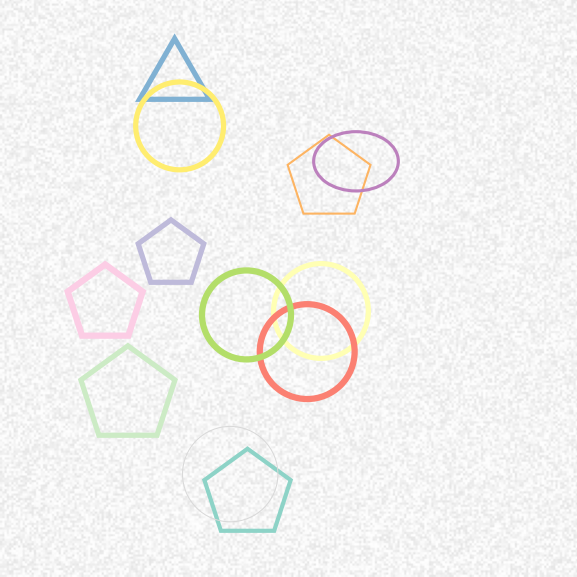[{"shape": "pentagon", "thickness": 2, "radius": 0.39, "center": [0.429, 0.144]}, {"shape": "circle", "thickness": 2.5, "radius": 0.41, "center": [0.556, 0.461]}, {"shape": "pentagon", "thickness": 2.5, "radius": 0.3, "center": [0.296, 0.559]}, {"shape": "circle", "thickness": 3, "radius": 0.41, "center": [0.532, 0.39]}, {"shape": "triangle", "thickness": 2.5, "radius": 0.35, "center": [0.302, 0.862]}, {"shape": "pentagon", "thickness": 1, "radius": 0.38, "center": [0.57, 0.69]}, {"shape": "circle", "thickness": 3, "radius": 0.39, "center": [0.427, 0.454]}, {"shape": "pentagon", "thickness": 3, "radius": 0.34, "center": [0.182, 0.473]}, {"shape": "circle", "thickness": 0.5, "radius": 0.41, "center": [0.399, 0.178]}, {"shape": "oval", "thickness": 1.5, "radius": 0.37, "center": [0.616, 0.72]}, {"shape": "pentagon", "thickness": 2.5, "radius": 0.43, "center": [0.222, 0.315]}, {"shape": "circle", "thickness": 2.5, "radius": 0.38, "center": [0.311, 0.781]}]